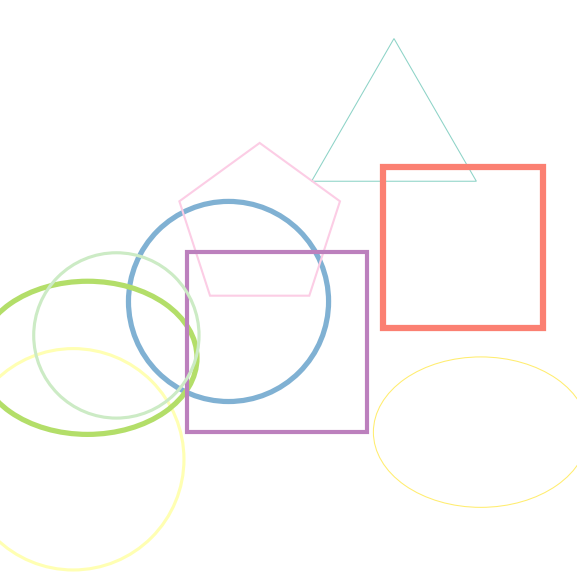[{"shape": "triangle", "thickness": 0.5, "radius": 0.82, "center": [0.682, 0.768]}, {"shape": "circle", "thickness": 1.5, "radius": 0.96, "center": [0.127, 0.204]}, {"shape": "square", "thickness": 3, "radius": 0.69, "center": [0.801, 0.571]}, {"shape": "circle", "thickness": 2.5, "radius": 0.87, "center": [0.396, 0.477]}, {"shape": "oval", "thickness": 2.5, "radius": 0.95, "center": [0.152, 0.38]}, {"shape": "pentagon", "thickness": 1, "radius": 0.73, "center": [0.45, 0.605]}, {"shape": "square", "thickness": 2, "radius": 0.78, "center": [0.479, 0.407]}, {"shape": "circle", "thickness": 1.5, "radius": 0.72, "center": [0.202, 0.418]}, {"shape": "oval", "thickness": 0.5, "radius": 0.93, "center": [0.833, 0.251]}]